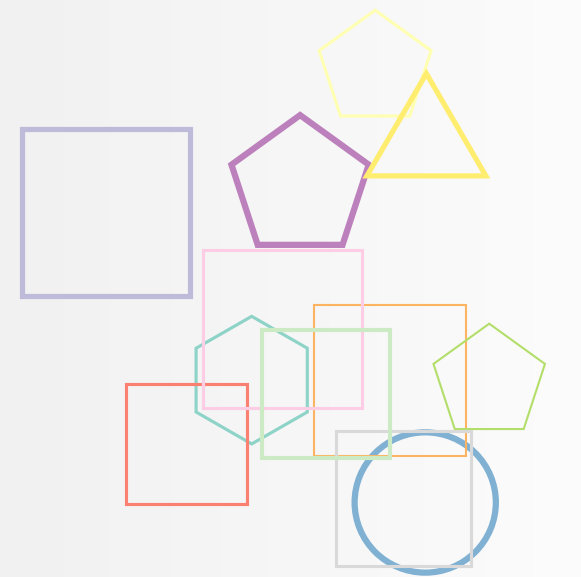[{"shape": "hexagon", "thickness": 1.5, "radius": 0.55, "center": [0.433, 0.341]}, {"shape": "pentagon", "thickness": 1.5, "radius": 0.51, "center": [0.645, 0.88]}, {"shape": "square", "thickness": 2.5, "radius": 0.72, "center": [0.182, 0.631]}, {"shape": "square", "thickness": 1.5, "radius": 0.52, "center": [0.32, 0.231]}, {"shape": "circle", "thickness": 3, "radius": 0.61, "center": [0.732, 0.129]}, {"shape": "square", "thickness": 1, "radius": 0.66, "center": [0.671, 0.34]}, {"shape": "pentagon", "thickness": 1, "radius": 0.5, "center": [0.842, 0.338]}, {"shape": "square", "thickness": 1.5, "radius": 0.69, "center": [0.486, 0.429]}, {"shape": "square", "thickness": 1.5, "radius": 0.58, "center": [0.694, 0.136]}, {"shape": "pentagon", "thickness": 3, "radius": 0.62, "center": [0.516, 0.676]}, {"shape": "square", "thickness": 2, "radius": 0.55, "center": [0.561, 0.318]}, {"shape": "triangle", "thickness": 2.5, "radius": 0.59, "center": [0.734, 0.754]}]